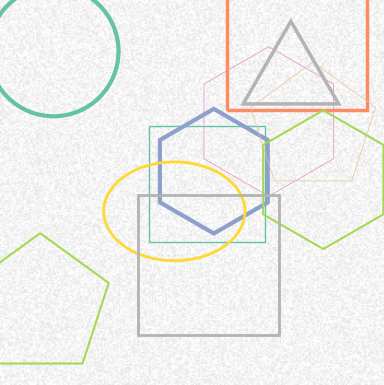[{"shape": "square", "thickness": 1, "radius": 0.75, "center": [0.537, 0.523]}, {"shape": "circle", "thickness": 3, "radius": 0.84, "center": [0.139, 0.867]}, {"shape": "square", "thickness": 2.5, "radius": 0.91, "center": [0.771, 0.896]}, {"shape": "hexagon", "thickness": 3, "radius": 0.81, "center": [0.555, 0.555]}, {"shape": "hexagon", "thickness": 0.5, "radius": 0.97, "center": [0.698, 0.685]}, {"shape": "pentagon", "thickness": 1.5, "radius": 0.94, "center": [0.104, 0.207]}, {"shape": "hexagon", "thickness": 1.5, "radius": 0.9, "center": [0.84, 0.533]}, {"shape": "oval", "thickness": 2, "radius": 0.92, "center": [0.453, 0.451]}, {"shape": "pentagon", "thickness": 0.5, "radius": 0.85, "center": [0.813, 0.668]}, {"shape": "triangle", "thickness": 2.5, "radius": 0.72, "center": [0.756, 0.802]}, {"shape": "square", "thickness": 2, "radius": 0.91, "center": [0.542, 0.312]}]